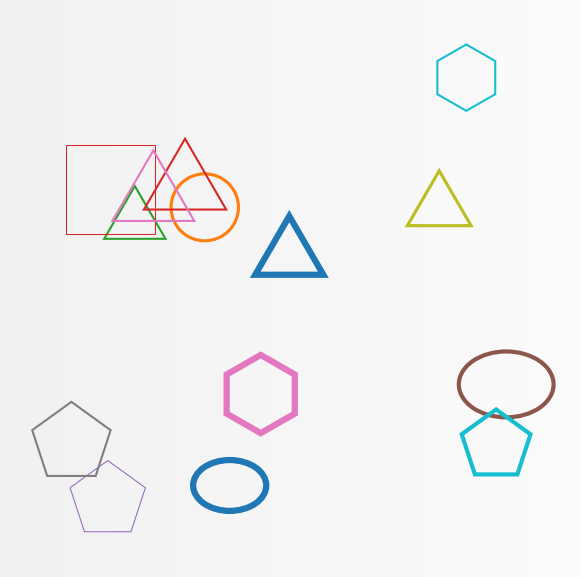[{"shape": "oval", "thickness": 3, "radius": 0.31, "center": [0.395, 0.159]}, {"shape": "triangle", "thickness": 3, "radius": 0.34, "center": [0.498, 0.557]}, {"shape": "circle", "thickness": 1.5, "radius": 0.29, "center": [0.352, 0.64]}, {"shape": "triangle", "thickness": 1, "radius": 0.3, "center": [0.232, 0.616]}, {"shape": "square", "thickness": 0.5, "radius": 0.39, "center": [0.19, 0.671]}, {"shape": "triangle", "thickness": 1, "radius": 0.41, "center": [0.318, 0.677]}, {"shape": "pentagon", "thickness": 0.5, "radius": 0.34, "center": [0.185, 0.134]}, {"shape": "oval", "thickness": 2, "radius": 0.41, "center": [0.871, 0.334]}, {"shape": "triangle", "thickness": 1, "radius": 0.41, "center": [0.264, 0.657]}, {"shape": "hexagon", "thickness": 3, "radius": 0.34, "center": [0.449, 0.317]}, {"shape": "pentagon", "thickness": 1, "radius": 0.35, "center": [0.123, 0.232]}, {"shape": "triangle", "thickness": 1.5, "radius": 0.32, "center": [0.756, 0.64]}, {"shape": "pentagon", "thickness": 2, "radius": 0.31, "center": [0.854, 0.228]}, {"shape": "hexagon", "thickness": 1, "radius": 0.29, "center": [0.802, 0.865]}]